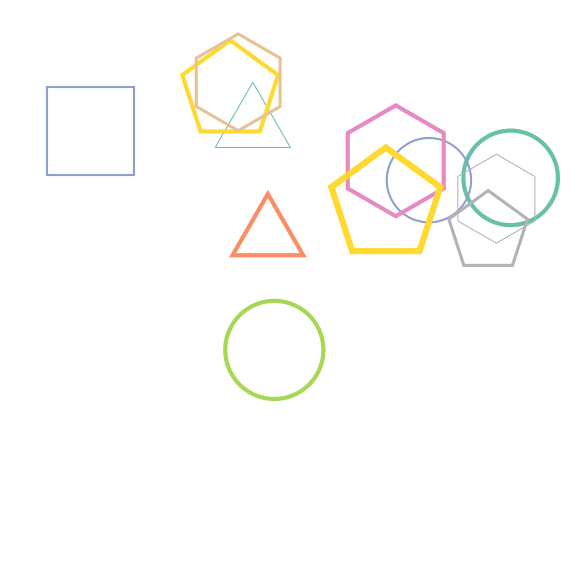[{"shape": "triangle", "thickness": 0.5, "radius": 0.38, "center": [0.438, 0.781]}, {"shape": "circle", "thickness": 2, "radius": 0.41, "center": [0.884, 0.691]}, {"shape": "triangle", "thickness": 2, "radius": 0.35, "center": [0.464, 0.592]}, {"shape": "square", "thickness": 1, "radius": 0.38, "center": [0.157, 0.772]}, {"shape": "circle", "thickness": 1, "radius": 0.37, "center": [0.743, 0.687]}, {"shape": "hexagon", "thickness": 2, "radius": 0.48, "center": [0.685, 0.721]}, {"shape": "circle", "thickness": 2, "radius": 0.42, "center": [0.475, 0.393]}, {"shape": "pentagon", "thickness": 3, "radius": 0.5, "center": [0.668, 0.645]}, {"shape": "pentagon", "thickness": 2, "radius": 0.44, "center": [0.399, 0.842]}, {"shape": "hexagon", "thickness": 1.5, "radius": 0.42, "center": [0.412, 0.857]}, {"shape": "hexagon", "thickness": 0.5, "radius": 0.38, "center": [0.859, 0.655]}, {"shape": "pentagon", "thickness": 1.5, "radius": 0.36, "center": [0.845, 0.598]}]